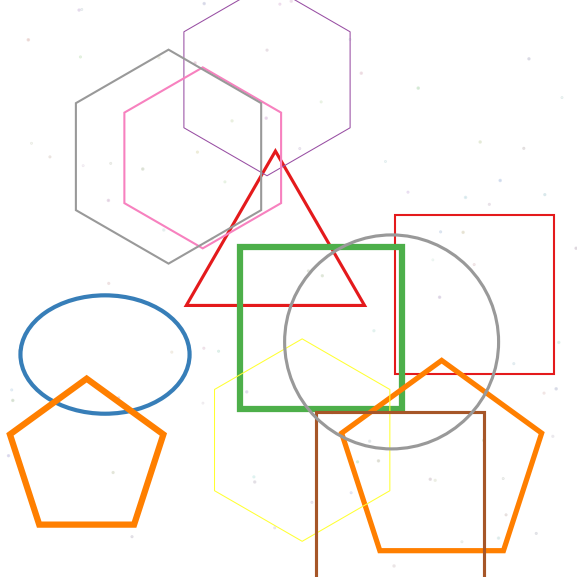[{"shape": "square", "thickness": 1, "radius": 0.69, "center": [0.822, 0.489]}, {"shape": "triangle", "thickness": 1.5, "radius": 0.89, "center": [0.477, 0.559]}, {"shape": "oval", "thickness": 2, "radius": 0.73, "center": [0.182, 0.385]}, {"shape": "square", "thickness": 3, "radius": 0.7, "center": [0.557, 0.431]}, {"shape": "hexagon", "thickness": 0.5, "radius": 0.83, "center": [0.462, 0.861]}, {"shape": "pentagon", "thickness": 2.5, "radius": 0.91, "center": [0.765, 0.193]}, {"shape": "pentagon", "thickness": 3, "radius": 0.7, "center": [0.15, 0.204]}, {"shape": "hexagon", "thickness": 0.5, "radius": 0.88, "center": [0.523, 0.237]}, {"shape": "square", "thickness": 1.5, "radius": 0.73, "center": [0.693, 0.14]}, {"shape": "hexagon", "thickness": 1, "radius": 0.78, "center": [0.351, 0.726]}, {"shape": "hexagon", "thickness": 1, "radius": 0.93, "center": [0.292, 0.728]}, {"shape": "circle", "thickness": 1.5, "radius": 0.93, "center": [0.678, 0.407]}]